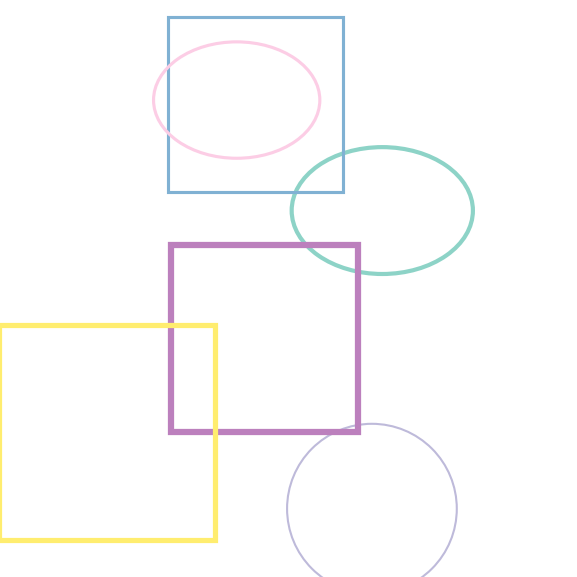[{"shape": "oval", "thickness": 2, "radius": 0.78, "center": [0.662, 0.635]}, {"shape": "circle", "thickness": 1, "radius": 0.73, "center": [0.644, 0.118]}, {"shape": "square", "thickness": 1.5, "radius": 0.76, "center": [0.443, 0.819]}, {"shape": "oval", "thickness": 1.5, "radius": 0.72, "center": [0.41, 0.826]}, {"shape": "square", "thickness": 3, "radius": 0.81, "center": [0.457, 0.414]}, {"shape": "square", "thickness": 2.5, "radius": 0.93, "center": [0.186, 0.25]}]